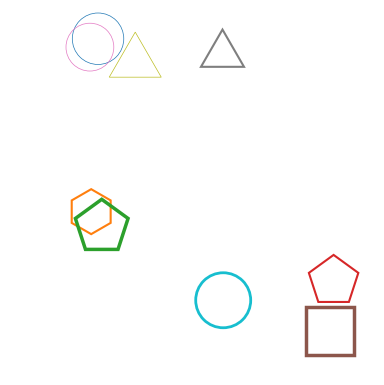[{"shape": "circle", "thickness": 0.5, "radius": 0.33, "center": [0.255, 0.899]}, {"shape": "hexagon", "thickness": 1.5, "radius": 0.29, "center": [0.237, 0.45]}, {"shape": "pentagon", "thickness": 2.5, "radius": 0.36, "center": [0.264, 0.41]}, {"shape": "pentagon", "thickness": 1.5, "radius": 0.34, "center": [0.866, 0.27]}, {"shape": "square", "thickness": 2.5, "radius": 0.31, "center": [0.857, 0.141]}, {"shape": "circle", "thickness": 0.5, "radius": 0.31, "center": [0.234, 0.878]}, {"shape": "triangle", "thickness": 1.5, "radius": 0.32, "center": [0.578, 0.859]}, {"shape": "triangle", "thickness": 0.5, "radius": 0.39, "center": [0.351, 0.839]}, {"shape": "circle", "thickness": 2, "radius": 0.36, "center": [0.58, 0.22]}]